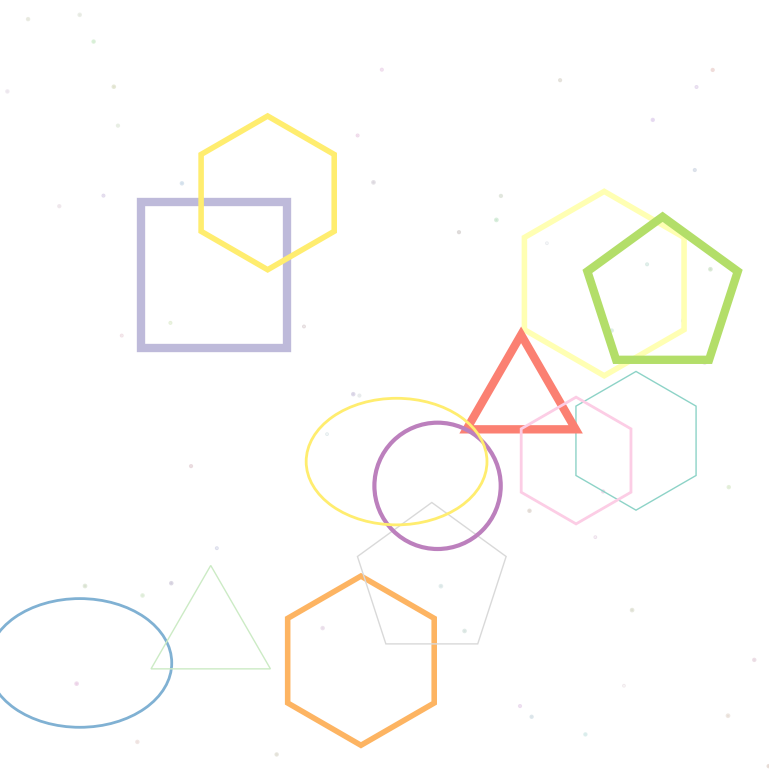[{"shape": "hexagon", "thickness": 0.5, "radius": 0.45, "center": [0.826, 0.428]}, {"shape": "hexagon", "thickness": 2, "radius": 0.6, "center": [0.785, 0.632]}, {"shape": "square", "thickness": 3, "radius": 0.47, "center": [0.279, 0.643]}, {"shape": "triangle", "thickness": 3, "radius": 0.41, "center": [0.677, 0.483]}, {"shape": "oval", "thickness": 1, "radius": 0.6, "center": [0.104, 0.139]}, {"shape": "hexagon", "thickness": 2, "radius": 0.55, "center": [0.469, 0.142]}, {"shape": "pentagon", "thickness": 3, "radius": 0.51, "center": [0.861, 0.616]}, {"shape": "hexagon", "thickness": 1, "radius": 0.41, "center": [0.748, 0.402]}, {"shape": "pentagon", "thickness": 0.5, "radius": 0.51, "center": [0.561, 0.246]}, {"shape": "circle", "thickness": 1.5, "radius": 0.41, "center": [0.568, 0.369]}, {"shape": "triangle", "thickness": 0.5, "radius": 0.45, "center": [0.274, 0.176]}, {"shape": "hexagon", "thickness": 2, "radius": 0.5, "center": [0.348, 0.75]}, {"shape": "oval", "thickness": 1, "radius": 0.59, "center": [0.515, 0.401]}]